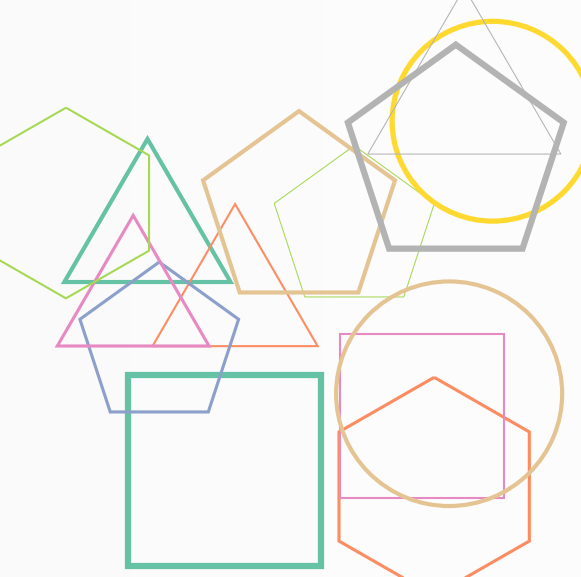[{"shape": "triangle", "thickness": 2, "radius": 0.83, "center": [0.254, 0.593]}, {"shape": "square", "thickness": 3, "radius": 0.83, "center": [0.386, 0.184]}, {"shape": "hexagon", "thickness": 1.5, "radius": 0.95, "center": [0.747, 0.157]}, {"shape": "triangle", "thickness": 1, "radius": 0.82, "center": [0.404, 0.482]}, {"shape": "pentagon", "thickness": 1.5, "radius": 0.72, "center": [0.274, 0.402]}, {"shape": "triangle", "thickness": 1.5, "radius": 0.75, "center": [0.229, 0.475]}, {"shape": "square", "thickness": 1, "radius": 0.71, "center": [0.726, 0.279]}, {"shape": "pentagon", "thickness": 0.5, "radius": 0.72, "center": [0.61, 0.602]}, {"shape": "hexagon", "thickness": 1, "radius": 0.83, "center": [0.113, 0.648]}, {"shape": "circle", "thickness": 2.5, "radius": 0.86, "center": [0.848, 0.789]}, {"shape": "pentagon", "thickness": 2, "radius": 0.87, "center": [0.514, 0.633]}, {"shape": "circle", "thickness": 2, "radius": 0.97, "center": [0.773, 0.317]}, {"shape": "pentagon", "thickness": 3, "radius": 0.98, "center": [0.784, 0.727]}, {"shape": "triangle", "thickness": 0.5, "radius": 0.96, "center": [0.799, 0.828]}]